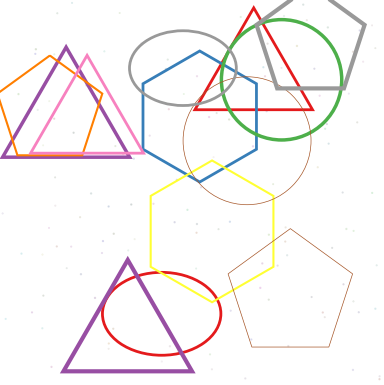[{"shape": "triangle", "thickness": 2, "radius": 0.88, "center": [0.659, 0.803]}, {"shape": "oval", "thickness": 2, "radius": 0.77, "center": [0.42, 0.185]}, {"shape": "hexagon", "thickness": 2, "radius": 0.85, "center": [0.519, 0.697]}, {"shape": "circle", "thickness": 2.5, "radius": 0.78, "center": [0.731, 0.793]}, {"shape": "triangle", "thickness": 2.5, "radius": 0.95, "center": [0.172, 0.687]}, {"shape": "triangle", "thickness": 3, "radius": 0.96, "center": [0.332, 0.132]}, {"shape": "pentagon", "thickness": 1.5, "radius": 0.72, "center": [0.129, 0.713]}, {"shape": "hexagon", "thickness": 1.5, "radius": 0.92, "center": [0.551, 0.399]}, {"shape": "circle", "thickness": 0.5, "radius": 0.83, "center": [0.642, 0.634]}, {"shape": "pentagon", "thickness": 0.5, "radius": 0.85, "center": [0.754, 0.236]}, {"shape": "triangle", "thickness": 2, "radius": 0.85, "center": [0.226, 0.687]}, {"shape": "pentagon", "thickness": 3, "radius": 0.74, "center": [0.807, 0.89]}, {"shape": "oval", "thickness": 2, "radius": 0.69, "center": [0.475, 0.823]}]